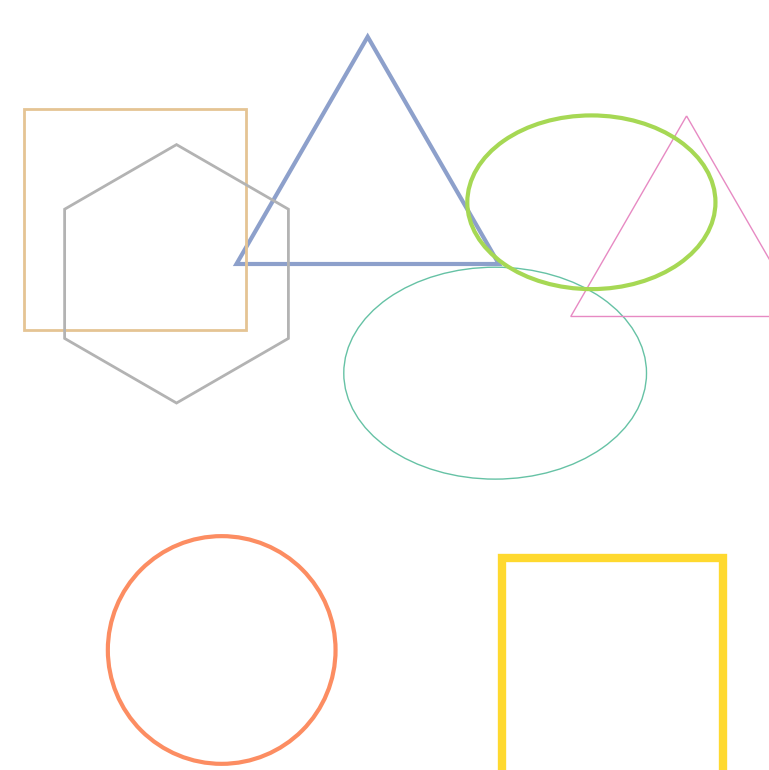[{"shape": "oval", "thickness": 0.5, "radius": 0.98, "center": [0.643, 0.515]}, {"shape": "circle", "thickness": 1.5, "radius": 0.74, "center": [0.288, 0.156]}, {"shape": "triangle", "thickness": 1.5, "radius": 0.98, "center": [0.477, 0.756]}, {"shape": "triangle", "thickness": 0.5, "radius": 0.87, "center": [0.892, 0.676]}, {"shape": "oval", "thickness": 1.5, "radius": 0.81, "center": [0.768, 0.737]}, {"shape": "square", "thickness": 3, "radius": 0.72, "center": [0.795, 0.132]}, {"shape": "square", "thickness": 1, "radius": 0.72, "center": [0.175, 0.715]}, {"shape": "hexagon", "thickness": 1, "radius": 0.84, "center": [0.229, 0.644]}]